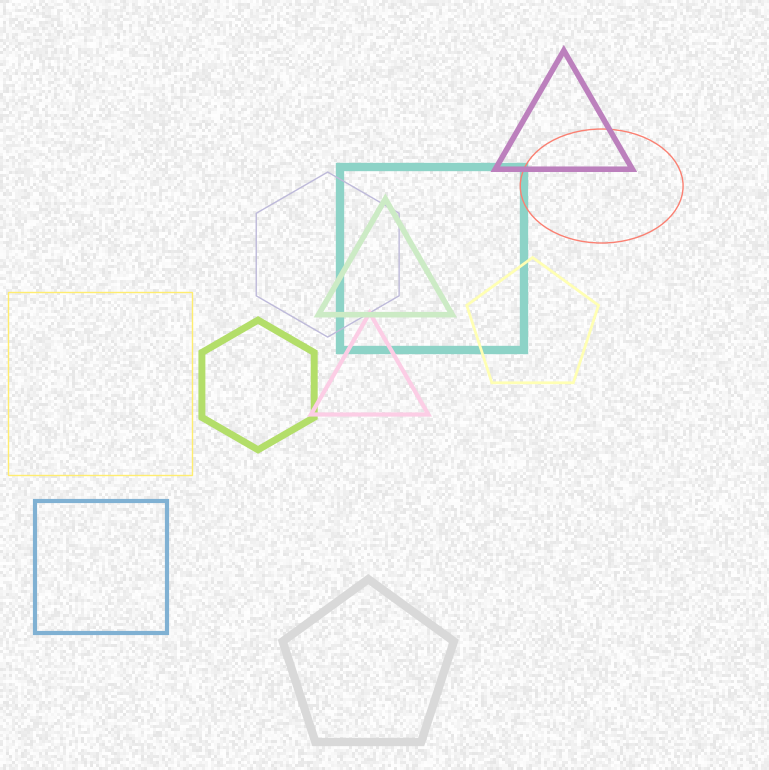[{"shape": "square", "thickness": 3, "radius": 0.6, "center": [0.561, 0.664]}, {"shape": "pentagon", "thickness": 1, "radius": 0.45, "center": [0.692, 0.576]}, {"shape": "hexagon", "thickness": 0.5, "radius": 0.54, "center": [0.426, 0.669]}, {"shape": "oval", "thickness": 0.5, "radius": 0.53, "center": [0.781, 0.758]}, {"shape": "square", "thickness": 1.5, "radius": 0.43, "center": [0.131, 0.264]}, {"shape": "hexagon", "thickness": 2.5, "radius": 0.42, "center": [0.335, 0.5]}, {"shape": "triangle", "thickness": 1.5, "radius": 0.44, "center": [0.48, 0.506]}, {"shape": "pentagon", "thickness": 3, "radius": 0.58, "center": [0.478, 0.131]}, {"shape": "triangle", "thickness": 2, "radius": 0.51, "center": [0.732, 0.832]}, {"shape": "triangle", "thickness": 2, "radius": 0.5, "center": [0.5, 0.641]}, {"shape": "square", "thickness": 0.5, "radius": 0.6, "center": [0.13, 0.502]}]